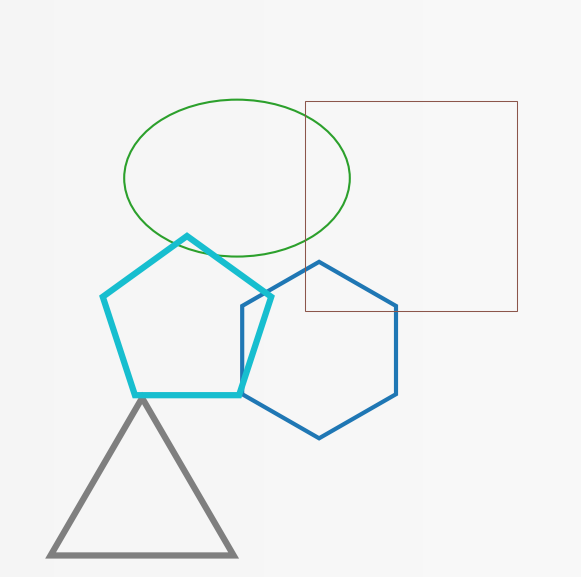[{"shape": "hexagon", "thickness": 2, "radius": 0.76, "center": [0.549, 0.393]}, {"shape": "oval", "thickness": 1, "radius": 0.97, "center": [0.408, 0.691]}, {"shape": "square", "thickness": 0.5, "radius": 0.91, "center": [0.708, 0.643]}, {"shape": "triangle", "thickness": 3, "radius": 0.91, "center": [0.244, 0.128]}, {"shape": "pentagon", "thickness": 3, "radius": 0.76, "center": [0.322, 0.438]}]